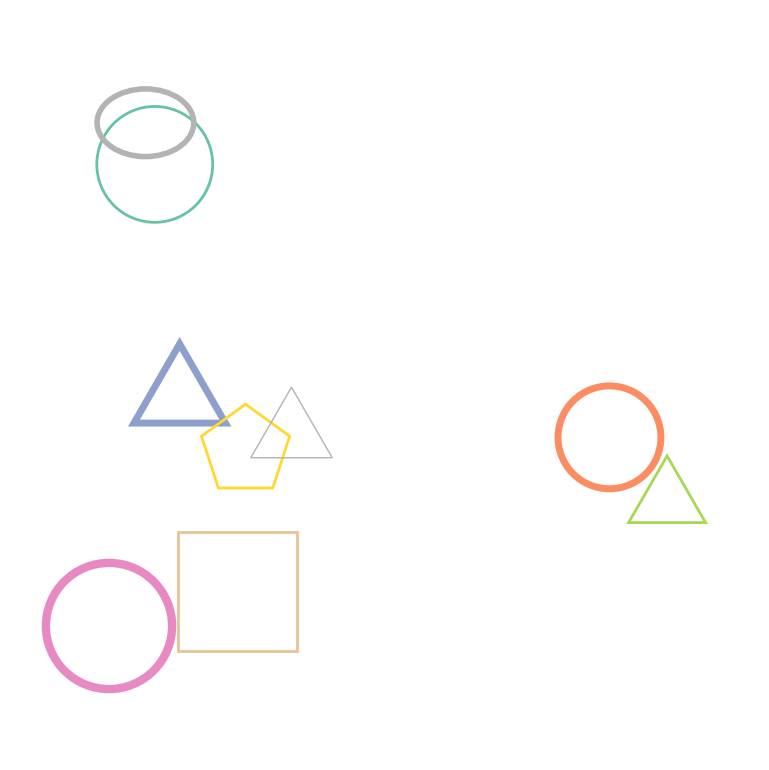[{"shape": "circle", "thickness": 1, "radius": 0.38, "center": [0.201, 0.787]}, {"shape": "circle", "thickness": 2.5, "radius": 0.33, "center": [0.792, 0.432]}, {"shape": "triangle", "thickness": 2.5, "radius": 0.34, "center": [0.233, 0.485]}, {"shape": "circle", "thickness": 3, "radius": 0.41, "center": [0.142, 0.187]}, {"shape": "triangle", "thickness": 1, "radius": 0.29, "center": [0.866, 0.35]}, {"shape": "pentagon", "thickness": 1, "radius": 0.3, "center": [0.319, 0.415]}, {"shape": "square", "thickness": 1, "radius": 0.39, "center": [0.309, 0.232]}, {"shape": "triangle", "thickness": 0.5, "radius": 0.31, "center": [0.379, 0.436]}, {"shape": "oval", "thickness": 2, "radius": 0.31, "center": [0.189, 0.841]}]